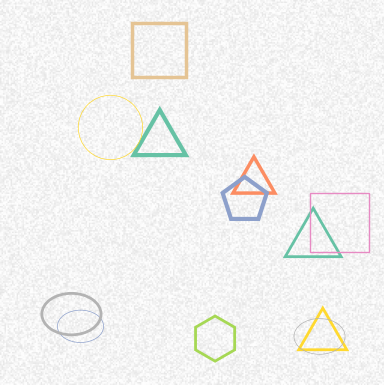[{"shape": "triangle", "thickness": 2, "radius": 0.42, "center": [0.814, 0.375]}, {"shape": "triangle", "thickness": 3, "radius": 0.39, "center": [0.415, 0.636]}, {"shape": "triangle", "thickness": 2.5, "radius": 0.31, "center": [0.66, 0.53]}, {"shape": "oval", "thickness": 0.5, "radius": 0.3, "center": [0.209, 0.152]}, {"shape": "pentagon", "thickness": 3, "radius": 0.3, "center": [0.636, 0.48]}, {"shape": "square", "thickness": 1, "radius": 0.38, "center": [0.883, 0.423]}, {"shape": "hexagon", "thickness": 2, "radius": 0.29, "center": [0.559, 0.121]}, {"shape": "triangle", "thickness": 2, "radius": 0.36, "center": [0.838, 0.128]}, {"shape": "circle", "thickness": 0.5, "radius": 0.42, "center": [0.287, 0.669]}, {"shape": "square", "thickness": 2.5, "radius": 0.35, "center": [0.413, 0.871]}, {"shape": "oval", "thickness": 0.5, "radius": 0.33, "center": [0.83, 0.126]}, {"shape": "oval", "thickness": 2, "radius": 0.38, "center": [0.186, 0.184]}]